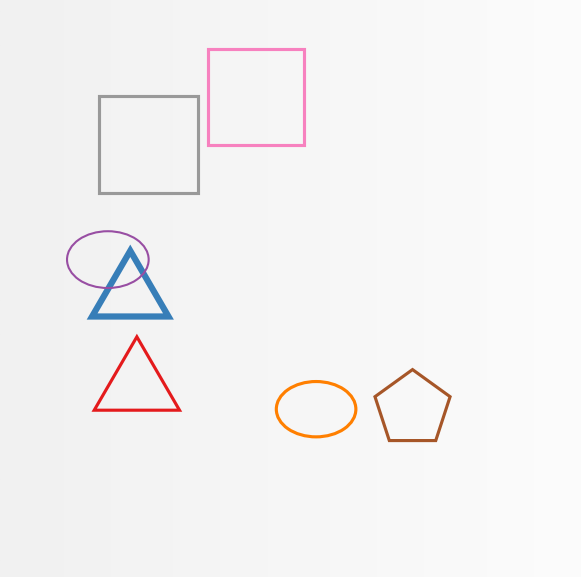[{"shape": "triangle", "thickness": 1.5, "radius": 0.42, "center": [0.235, 0.331]}, {"shape": "triangle", "thickness": 3, "radius": 0.38, "center": [0.224, 0.489]}, {"shape": "oval", "thickness": 1, "radius": 0.35, "center": [0.186, 0.55]}, {"shape": "oval", "thickness": 1.5, "radius": 0.34, "center": [0.544, 0.291]}, {"shape": "pentagon", "thickness": 1.5, "radius": 0.34, "center": [0.71, 0.291]}, {"shape": "square", "thickness": 1.5, "radius": 0.41, "center": [0.441, 0.831]}, {"shape": "square", "thickness": 1.5, "radius": 0.42, "center": [0.256, 0.749]}]